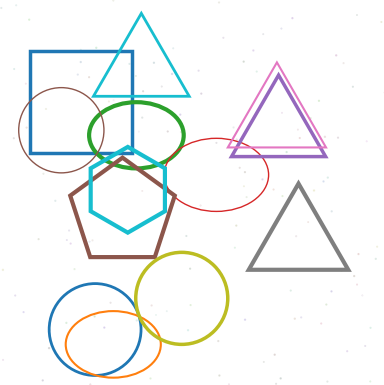[{"shape": "circle", "thickness": 2, "radius": 0.6, "center": [0.247, 0.144]}, {"shape": "square", "thickness": 2.5, "radius": 0.66, "center": [0.21, 0.736]}, {"shape": "oval", "thickness": 1.5, "radius": 0.62, "center": [0.294, 0.105]}, {"shape": "oval", "thickness": 3, "radius": 0.61, "center": [0.354, 0.649]}, {"shape": "oval", "thickness": 1, "radius": 0.68, "center": [0.562, 0.546]}, {"shape": "triangle", "thickness": 2.5, "radius": 0.71, "center": [0.724, 0.664]}, {"shape": "circle", "thickness": 1, "radius": 0.55, "center": [0.159, 0.662]}, {"shape": "pentagon", "thickness": 3, "radius": 0.71, "center": [0.318, 0.448]}, {"shape": "triangle", "thickness": 1.5, "radius": 0.74, "center": [0.719, 0.691]}, {"shape": "triangle", "thickness": 3, "radius": 0.75, "center": [0.775, 0.374]}, {"shape": "circle", "thickness": 2.5, "radius": 0.6, "center": [0.472, 0.225]}, {"shape": "triangle", "thickness": 2, "radius": 0.72, "center": [0.367, 0.822]}, {"shape": "hexagon", "thickness": 3, "radius": 0.56, "center": [0.332, 0.507]}]